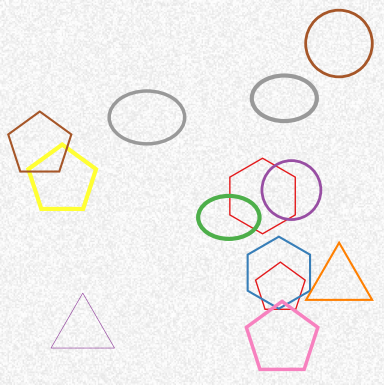[{"shape": "hexagon", "thickness": 1, "radius": 0.49, "center": [0.682, 0.491]}, {"shape": "pentagon", "thickness": 1, "radius": 0.34, "center": [0.728, 0.251]}, {"shape": "hexagon", "thickness": 1.5, "radius": 0.47, "center": [0.724, 0.292]}, {"shape": "oval", "thickness": 3, "radius": 0.4, "center": [0.594, 0.435]}, {"shape": "circle", "thickness": 2, "radius": 0.38, "center": [0.757, 0.506]}, {"shape": "triangle", "thickness": 0.5, "radius": 0.48, "center": [0.215, 0.144]}, {"shape": "triangle", "thickness": 1.5, "radius": 0.5, "center": [0.881, 0.271]}, {"shape": "pentagon", "thickness": 3, "radius": 0.46, "center": [0.162, 0.532]}, {"shape": "pentagon", "thickness": 1.5, "radius": 0.43, "center": [0.103, 0.624]}, {"shape": "circle", "thickness": 2, "radius": 0.43, "center": [0.88, 0.887]}, {"shape": "pentagon", "thickness": 2.5, "radius": 0.49, "center": [0.733, 0.12]}, {"shape": "oval", "thickness": 3, "radius": 0.42, "center": [0.738, 0.745]}, {"shape": "oval", "thickness": 2.5, "radius": 0.49, "center": [0.382, 0.695]}]